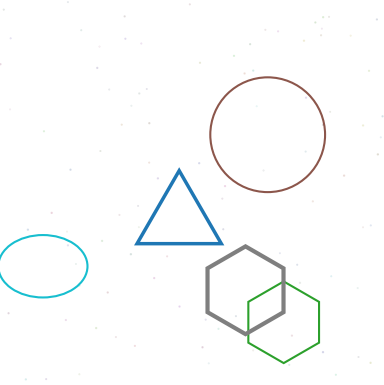[{"shape": "triangle", "thickness": 2.5, "radius": 0.63, "center": [0.465, 0.43]}, {"shape": "hexagon", "thickness": 1.5, "radius": 0.53, "center": [0.737, 0.163]}, {"shape": "circle", "thickness": 1.5, "radius": 0.75, "center": [0.695, 0.65]}, {"shape": "hexagon", "thickness": 3, "radius": 0.57, "center": [0.638, 0.246]}, {"shape": "oval", "thickness": 1.5, "radius": 0.58, "center": [0.111, 0.308]}]